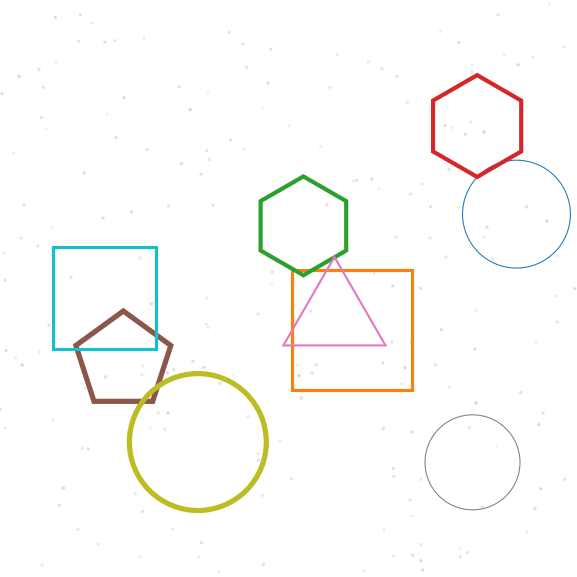[{"shape": "circle", "thickness": 0.5, "radius": 0.47, "center": [0.894, 0.628]}, {"shape": "square", "thickness": 1.5, "radius": 0.52, "center": [0.609, 0.428]}, {"shape": "hexagon", "thickness": 2, "radius": 0.43, "center": [0.525, 0.608]}, {"shape": "hexagon", "thickness": 2, "radius": 0.44, "center": [0.826, 0.781]}, {"shape": "pentagon", "thickness": 2.5, "radius": 0.43, "center": [0.214, 0.374]}, {"shape": "triangle", "thickness": 1, "radius": 0.51, "center": [0.579, 0.452]}, {"shape": "circle", "thickness": 0.5, "radius": 0.41, "center": [0.818, 0.199]}, {"shape": "circle", "thickness": 2.5, "radius": 0.59, "center": [0.343, 0.234]}, {"shape": "square", "thickness": 1.5, "radius": 0.44, "center": [0.181, 0.483]}]